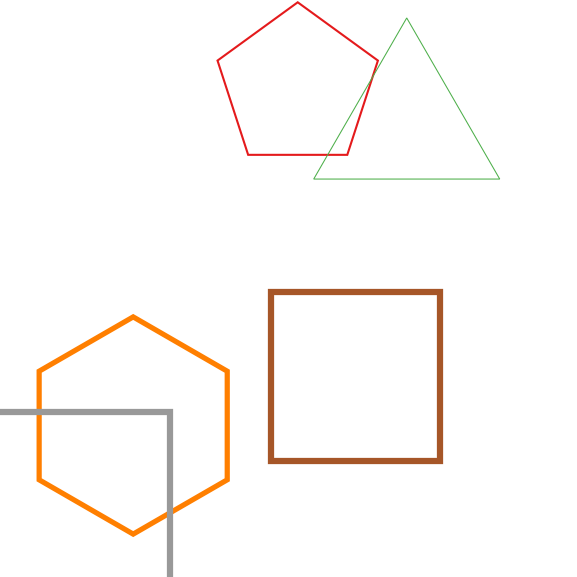[{"shape": "pentagon", "thickness": 1, "radius": 0.73, "center": [0.516, 0.849]}, {"shape": "triangle", "thickness": 0.5, "radius": 0.93, "center": [0.704, 0.782]}, {"shape": "hexagon", "thickness": 2.5, "radius": 0.94, "center": [0.231, 0.262]}, {"shape": "square", "thickness": 3, "radius": 0.73, "center": [0.615, 0.348]}, {"shape": "square", "thickness": 3, "radius": 0.85, "center": [0.124, 0.115]}]